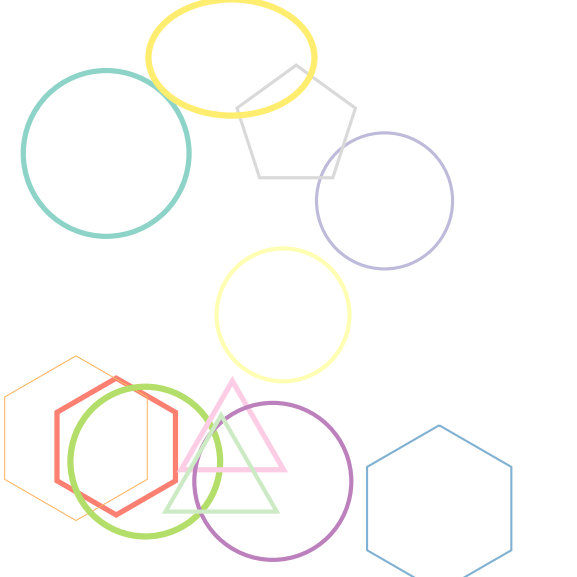[{"shape": "circle", "thickness": 2.5, "radius": 0.72, "center": [0.184, 0.733]}, {"shape": "circle", "thickness": 2, "radius": 0.58, "center": [0.49, 0.454]}, {"shape": "circle", "thickness": 1.5, "radius": 0.59, "center": [0.666, 0.651]}, {"shape": "hexagon", "thickness": 2.5, "radius": 0.59, "center": [0.201, 0.226]}, {"shape": "hexagon", "thickness": 1, "radius": 0.72, "center": [0.761, 0.118]}, {"shape": "hexagon", "thickness": 0.5, "radius": 0.71, "center": [0.132, 0.24]}, {"shape": "circle", "thickness": 3, "radius": 0.65, "center": [0.252, 0.2]}, {"shape": "triangle", "thickness": 2.5, "radius": 0.51, "center": [0.402, 0.237]}, {"shape": "pentagon", "thickness": 1.5, "radius": 0.54, "center": [0.513, 0.779]}, {"shape": "circle", "thickness": 2, "radius": 0.68, "center": [0.472, 0.166]}, {"shape": "triangle", "thickness": 2, "radius": 0.56, "center": [0.383, 0.169]}, {"shape": "oval", "thickness": 3, "radius": 0.72, "center": [0.401, 0.9]}]